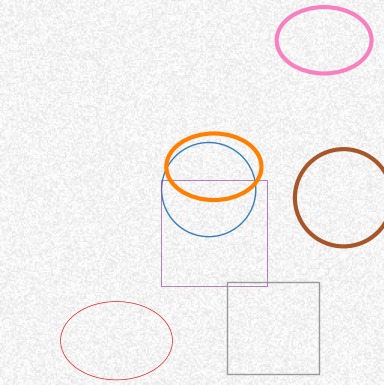[{"shape": "oval", "thickness": 0.5, "radius": 0.73, "center": [0.303, 0.115]}, {"shape": "circle", "thickness": 1, "radius": 0.61, "center": [0.542, 0.508]}, {"shape": "square", "thickness": 0.5, "radius": 0.69, "center": [0.557, 0.394]}, {"shape": "oval", "thickness": 3, "radius": 0.62, "center": [0.556, 0.567]}, {"shape": "circle", "thickness": 3, "radius": 0.63, "center": [0.892, 0.486]}, {"shape": "oval", "thickness": 3, "radius": 0.62, "center": [0.842, 0.895]}, {"shape": "square", "thickness": 1, "radius": 0.6, "center": [0.709, 0.148]}]